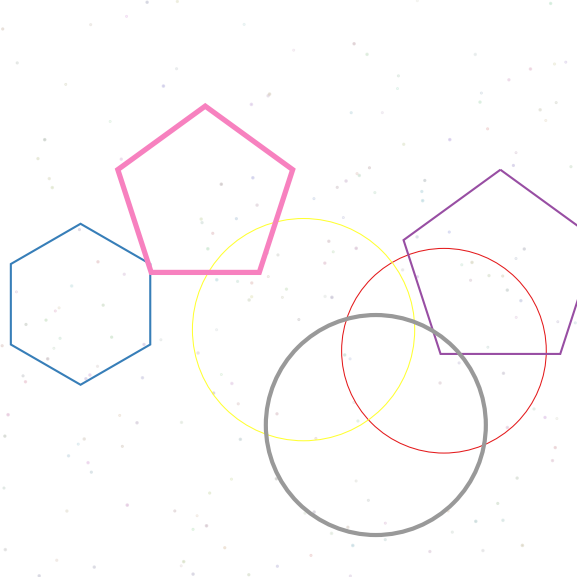[{"shape": "circle", "thickness": 0.5, "radius": 0.89, "center": [0.769, 0.392]}, {"shape": "hexagon", "thickness": 1, "radius": 0.7, "center": [0.139, 0.472]}, {"shape": "pentagon", "thickness": 1, "radius": 0.88, "center": [0.867, 0.529]}, {"shape": "circle", "thickness": 0.5, "radius": 0.96, "center": [0.526, 0.428]}, {"shape": "pentagon", "thickness": 2.5, "radius": 0.8, "center": [0.355, 0.656]}, {"shape": "circle", "thickness": 2, "radius": 0.95, "center": [0.651, 0.263]}]